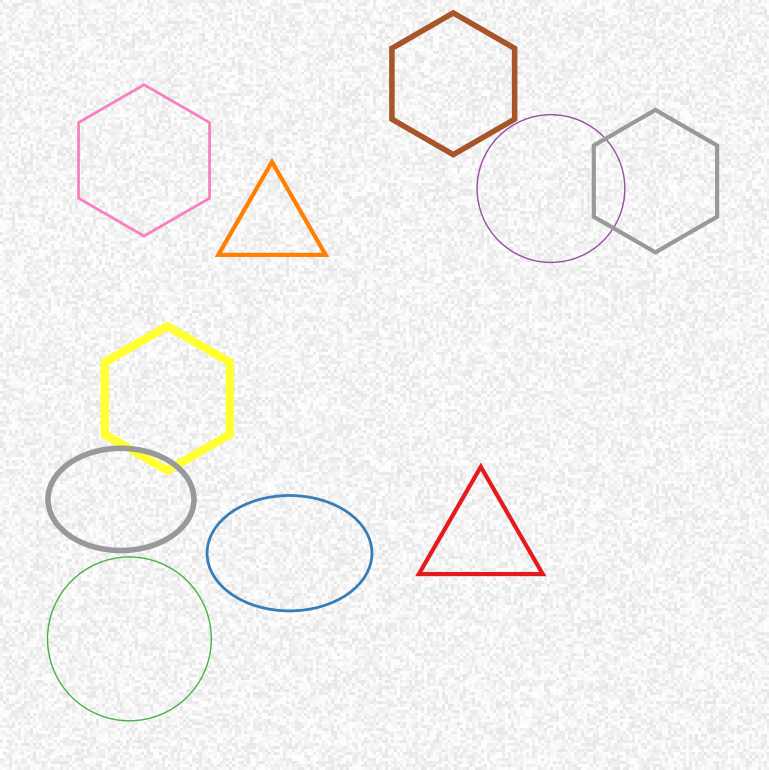[{"shape": "triangle", "thickness": 1.5, "radius": 0.46, "center": [0.624, 0.301]}, {"shape": "oval", "thickness": 1, "radius": 0.54, "center": [0.376, 0.282]}, {"shape": "circle", "thickness": 0.5, "radius": 0.53, "center": [0.168, 0.17]}, {"shape": "circle", "thickness": 0.5, "radius": 0.48, "center": [0.716, 0.755]}, {"shape": "triangle", "thickness": 1.5, "radius": 0.4, "center": [0.353, 0.709]}, {"shape": "hexagon", "thickness": 3, "radius": 0.47, "center": [0.217, 0.483]}, {"shape": "hexagon", "thickness": 2, "radius": 0.46, "center": [0.589, 0.891]}, {"shape": "hexagon", "thickness": 1, "radius": 0.49, "center": [0.187, 0.792]}, {"shape": "oval", "thickness": 2, "radius": 0.47, "center": [0.157, 0.351]}, {"shape": "hexagon", "thickness": 1.5, "radius": 0.46, "center": [0.851, 0.765]}]